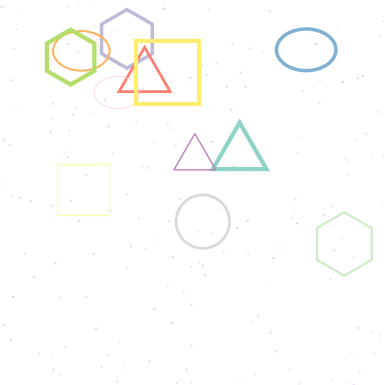[{"shape": "triangle", "thickness": 3, "radius": 0.4, "center": [0.622, 0.601]}, {"shape": "square", "thickness": 1, "radius": 0.33, "center": [0.215, 0.507]}, {"shape": "hexagon", "thickness": 2.5, "radius": 0.38, "center": [0.33, 0.899]}, {"shape": "triangle", "thickness": 2, "radius": 0.38, "center": [0.376, 0.8]}, {"shape": "oval", "thickness": 2.5, "radius": 0.39, "center": [0.795, 0.871]}, {"shape": "oval", "thickness": 1.5, "radius": 0.37, "center": [0.211, 0.868]}, {"shape": "hexagon", "thickness": 3, "radius": 0.36, "center": [0.183, 0.852]}, {"shape": "oval", "thickness": 0.5, "radius": 0.3, "center": [0.304, 0.759]}, {"shape": "circle", "thickness": 2, "radius": 0.35, "center": [0.527, 0.424]}, {"shape": "triangle", "thickness": 1, "radius": 0.31, "center": [0.506, 0.59]}, {"shape": "hexagon", "thickness": 1.5, "radius": 0.41, "center": [0.894, 0.366]}, {"shape": "square", "thickness": 3, "radius": 0.41, "center": [0.434, 0.811]}]